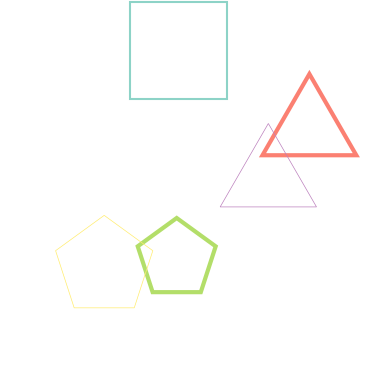[{"shape": "square", "thickness": 1.5, "radius": 0.63, "center": [0.463, 0.869]}, {"shape": "triangle", "thickness": 3, "radius": 0.7, "center": [0.804, 0.667]}, {"shape": "pentagon", "thickness": 3, "radius": 0.53, "center": [0.459, 0.327]}, {"shape": "triangle", "thickness": 0.5, "radius": 0.72, "center": [0.697, 0.535]}, {"shape": "pentagon", "thickness": 0.5, "radius": 0.66, "center": [0.271, 0.308]}]